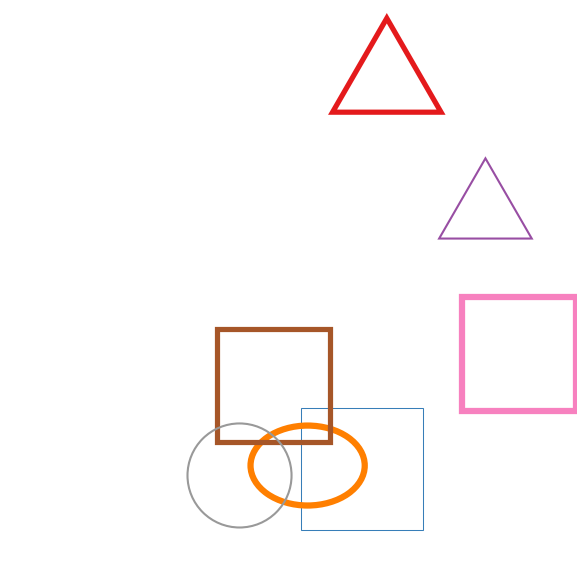[{"shape": "triangle", "thickness": 2.5, "radius": 0.54, "center": [0.67, 0.859]}, {"shape": "square", "thickness": 0.5, "radius": 0.53, "center": [0.626, 0.187]}, {"shape": "triangle", "thickness": 1, "radius": 0.46, "center": [0.841, 0.632]}, {"shape": "oval", "thickness": 3, "radius": 0.49, "center": [0.533, 0.193]}, {"shape": "square", "thickness": 2.5, "radius": 0.49, "center": [0.474, 0.332]}, {"shape": "square", "thickness": 3, "radius": 0.49, "center": [0.898, 0.386]}, {"shape": "circle", "thickness": 1, "radius": 0.45, "center": [0.415, 0.176]}]